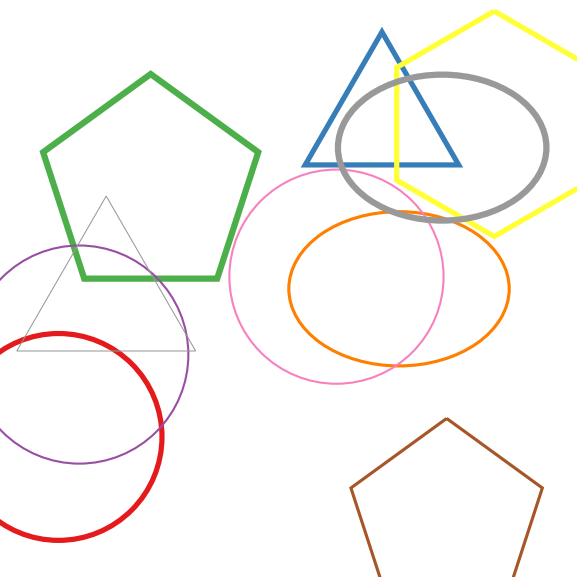[{"shape": "circle", "thickness": 2.5, "radius": 0.9, "center": [0.101, 0.243]}, {"shape": "triangle", "thickness": 2.5, "radius": 0.77, "center": [0.661, 0.79]}, {"shape": "pentagon", "thickness": 3, "radius": 0.98, "center": [0.261, 0.675]}, {"shape": "circle", "thickness": 1, "radius": 0.94, "center": [0.137, 0.385]}, {"shape": "oval", "thickness": 1.5, "radius": 0.95, "center": [0.691, 0.499]}, {"shape": "hexagon", "thickness": 2.5, "radius": 0.98, "center": [0.856, 0.785]}, {"shape": "pentagon", "thickness": 1.5, "radius": 0.87, "center": [0.773, 0.1]}, {"shape": "circle", "thickness": 1, "radius": 0.93, "center": [0.583, 0.52]}, {"shape": "oval", "thickness": 3, "radius": 0.9, "center": [0.766, 0.744]}, {"shape": "triangle", "thickness": 0.5, "radius": 0.89, "center": [0.184, 0.481]}]